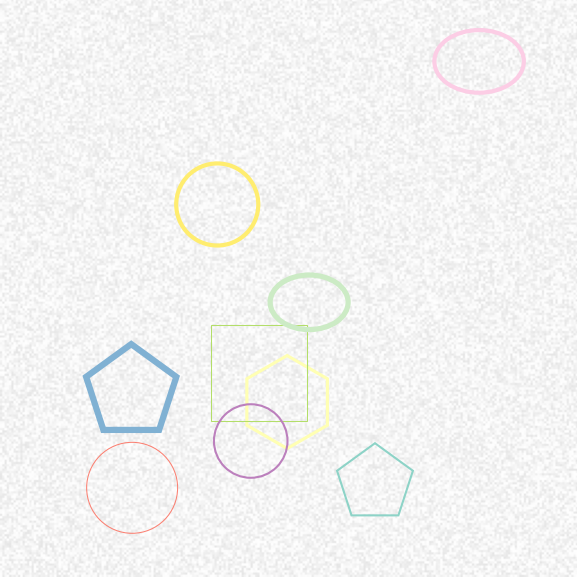[{"shape": "pentagon", "thickness": 1, "radius": 0.35, "center": [0.649, 0.163]}, {"shape": "hexagon", "thickness": 1.5, "radius": 0.4, "center": [0.497, 0.303]}, {"shape": "circle", "thickness": 0.5, "radius": 0.39, "center": [0.229, 0.154]}, {"shape": "pentagon", "thickness": 3, "radius": 0.41, "center": [0.227, 0.321]}, {"shape": "square", "thickness": 0.5, "radius": 0.42, "center": [0.449, 0.354]}, {"shape": "oval", "thickness": 2, "radius": 0.39, "center": [0.83, 0.893]}, {"shape": "circle", "thickness": 1, "radius": 0.32, "center": [0.434, 0.235]}, {"shape": "oval", "thickness": 2.5, "radius": 0.34, "center": [0.535, 0.476]}, {"shape": "circle", "thickness": 2, "radius": 0.36, "center": [0.376, 0.645]}]